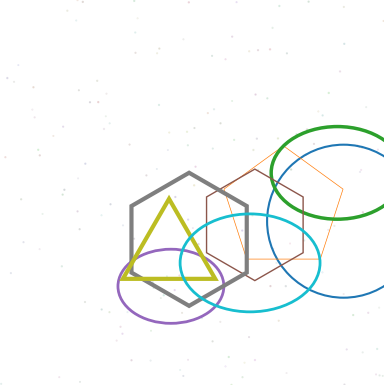[{"shape": "circle", "thickness": 1.5, "radius": 0.99, "center": [0.892, 0.425]}, {"shape": "pentagon", "thickness": 0.5, "radius": 0.81, "center": [0.736, 0.459]}, {"shape": "oval", "thickness": 2.5, "radius": 0.86, "center": [0.876, 0.551]}, {"shape": "oval", "thickness": 2, "radius": 0.69, "center": [0.444, 0.256]}, {"shape": "hexagon", "thickness": 1, "radius": 0.72, "center": [0.662, 0.416]}, {"shape": "hexagon", "thickness": 3, "radius": 0.86, "center": [0.491, 0.378]}, {"shape": "triangle", "thickness": 3, "radius": 0.69, "center": [0.439, 0.345]}, {"shape": "oval", "thickness": 2, "radius": 0.91, "center": [0.65, 0.317]}]